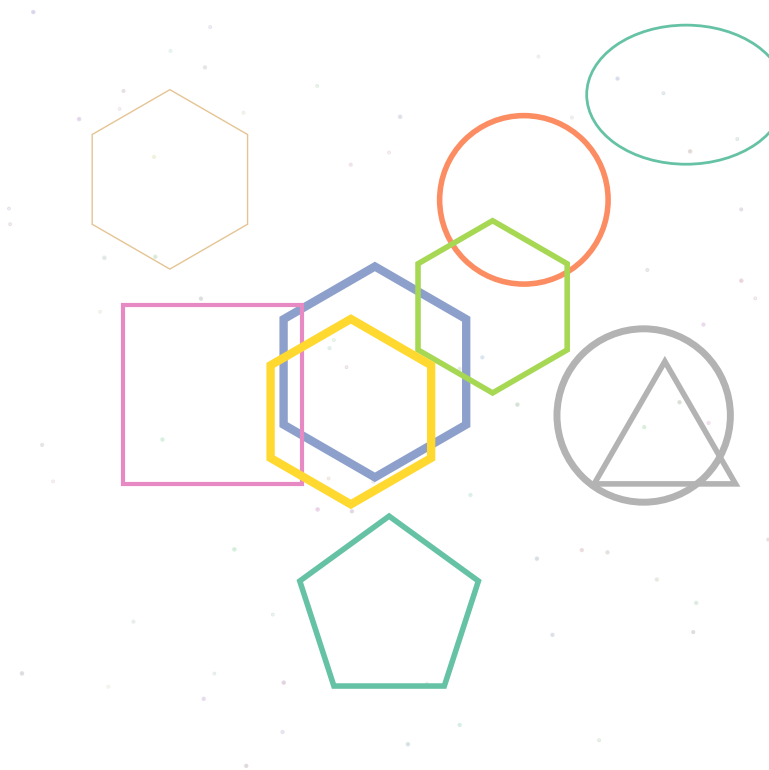[{"shape": "oval", "thickness": 1, "radius": 0.65, "center": [0.891, 0.877]}, {"shape": "pentagon", "thickness": 2, "radius": 0.61, "center": [0.505, 0.208]}, {"shape": "circle", "thickness": 2, "radius": 0.55, "center": [0.68, 0.74]}, {"shape": "hexagon", "thickness": 3, "radius": 0.68, "center": [0.487, 0.517]}, {"shape": "square", "thickness": 1.5, "radius": 0.58, "center": [0.276, 0.488]}, {"shape": "hexagon", "thickness": 2, "radius": 0.56, "center": [0.64, 0.602]}, {"shape": "hexagon", "thickness": 3, "radius": 0.6, "center": [0.456, 0.465]}, {"shape": "hexagon", "thickness": 0.5, "radius": 0.58, "center": [0.221, 0.767]}, {"shape": "triangle", "thickness": 2, "radius": 0.53, "center": [0.863, 0.425]}, {"shape": "circle", "thickness": 2.5, "radius": 0.56, "center": [0.836, 0.46]}]